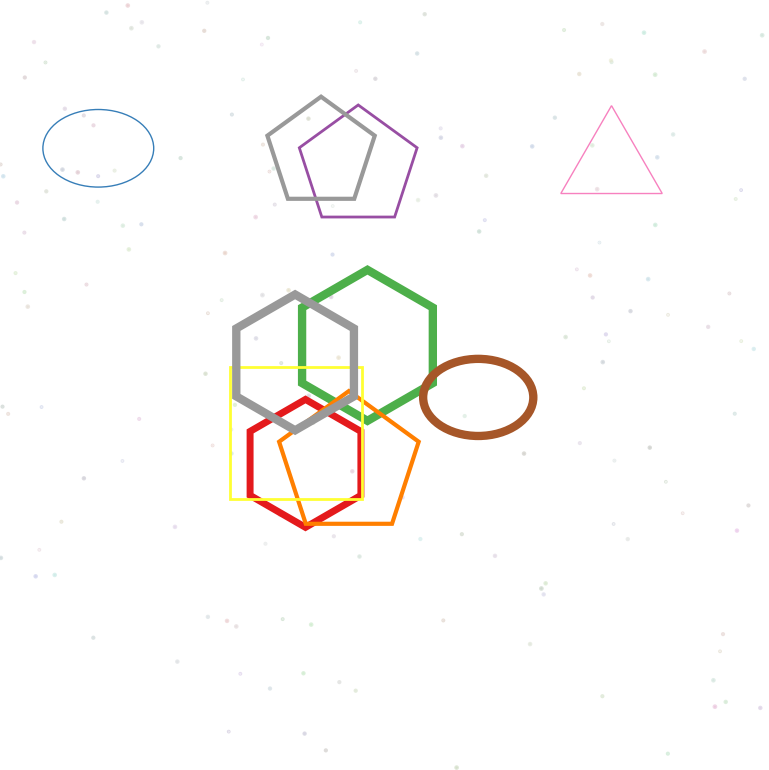[{"shape": "hexagon", "thickness": 2.5, "radius": 0.42, "center": [0.397, 0.398]}, {"shape": "oval", "thickness": 0.5, "radius": 0.36, "center": [0.128, 0.807]}, {"shape": "hexagon", "thickness": 3, "radius": 0.49, "center": [0.477, 0.551]}, {"shape": "pentagon", "thickness": 1, "radius": 0.4, "center": [0.465, 0.783]}, {"shape": "pentagon", "thickness": 1.5, "radius": 0.48, "center": [0.453, 0.397]}, {"shape": "square", "thickness": 1, "radius": 0.43, "center": [0.385, 0.437]}, {"shape": "oval", "thickness": 3, "radius": 0.36, "center": [0.621, 0.484]}, {"shape": "triangle", "thickness": 0.5, "radius": 0.38, "center": [0.794, 0.787]}, {"shape": "pentagon", "thickness": 1.5, "radius": 0.37, "center": [0.417, 0.801]}, {"shape": "hexagon", "thickness": 3, "radius": 0.44, "center": [0.383, 0.529]}]